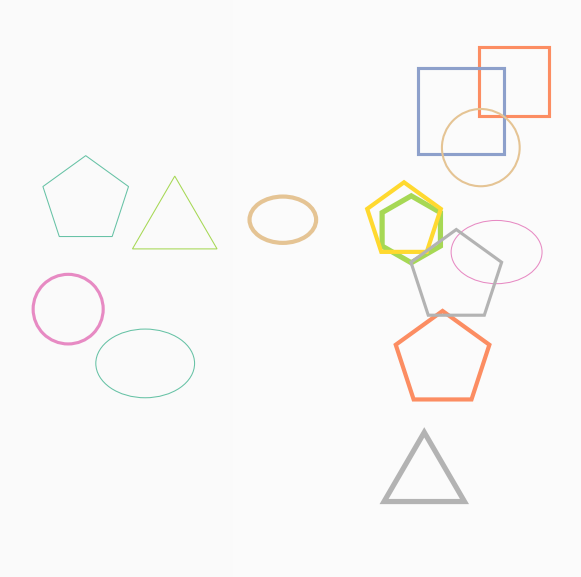[{"shape": "pentagon", "thickness": 0.5, "radius": 0.39, "center": [0.147, 0.652]}, {"shape": "oval", "thickness": 0.5, "radius": 0.42, "center": [0.25, 0.37]}, {"shape": "square", "thickness": 1.5, "radius": 0.3, "center": [0.884, 0.858]}, {"shape": "pentagon", "thickness": 2, "radius": 0.42, "center": [0.761, 0.376]}, {"shape": "square", "thickness": 1.5, "radius": 0.37, "center": [0.793, 0.807]}, {"shape": "circle", "thickness": 1.5, "radius": 0.3, "center": [0.117, 0.464]}, {"shape": "oval", "thickness": 0.5, "radius": 0.39, "center": [0.854, 0.563]}, {"shape": "hexagon", "thickness": 2.5, "radius": 0.29, "center": [0.708, 0.602]}, {"shape": "triangle", "thickness": 0.5, "radius": 0.42, "center": [0.301, 0.61]}, {"shape": "pentagon", "thickness": 2, "radius": 0.33, "center": [0.695, 0.617]}, {"shape": "circle", "thickness": 1, "radius": 0.33, "center": [0.827, 0.744]}, {"shape": "oval", "thickness": 2, "radius": 0.29, "center": [0.487, 0.619]}, {"shape": "triangle", "thickness": 2.5, "radius": 0.4, "center": [0.73, 0.171]}, {"shape": "pentagon", "thickness": 1.5, "radius": 0.41, "center": [0.785, 0.52]}]